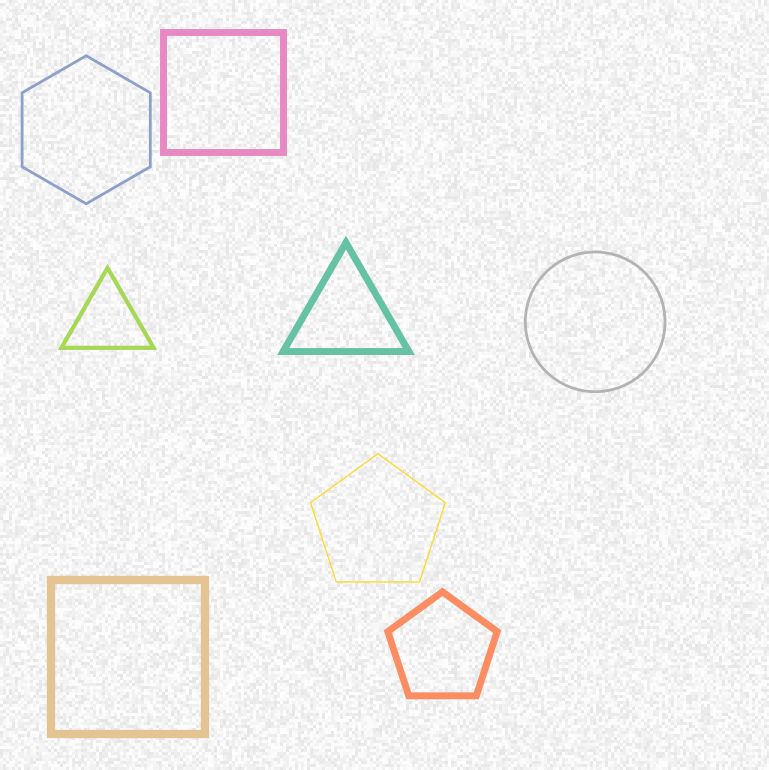[{"shape": "triangle", "thickness": 2.5, "radius": 0.47, "center": [0.449, 0.591]}, {"shape": "pentagon", "thickness": 2.5, "radius": 0.37, "center": [0.575, 0.157]}, {"shape": "hexagon", "thickness": 1, "radius": 0.48, "center": [0.112, 0.831]}, {"shape": "square", "thickness": 2.5, "radius": 0.39, "center": [0.289, 0.881]}, {"shape": "triangle", "thickness": 1.5, "radius": 0.35, "center": [0.14, 0.583]}, {"shape": "pentagon", "thickness": 0.5, "radius": 0.46, "center": [0.491, 0.319]}, {"shape": "square", "thickness": 3, "radius": 0.5, "center": [0.166, 0.146]}, {"shape": "circle", "thickness": 1, "radius": 0.45, "center": [0.773, 0.582]}]